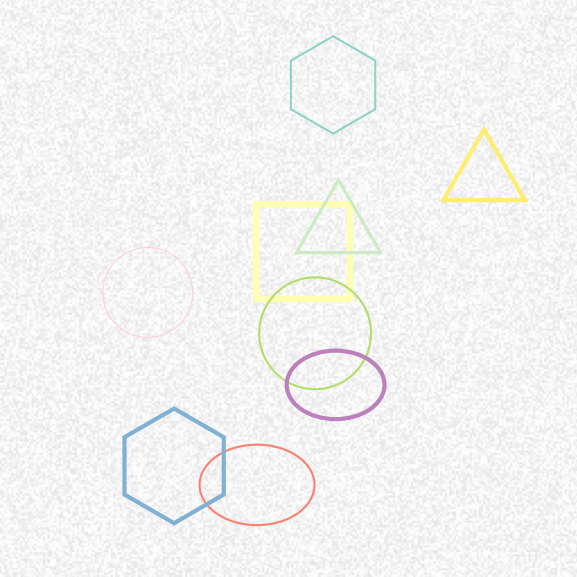[{"shape": "hexagon", "thickness": 1, "radius": 0.42, "center": [0.577, 0.852]}, {"shape": "square", "thickness": 3, "radius": 0.41, "center": [0.525, 0.564]}, {"shape": "oval", "thickness": 1, "radius": 0.5, "center": [0.445, 0.16]}, {"shape": "hexagon", "thickness": 2, "radius": 0.5, "center": [0.302, 0.192]}, {"shape": "circle", "thickness": 1, "radius": 0.48, "center": [0.546, 0.422]}, {"shape": "circle", "thickness": 0.5, "radius": 0.39, "center": [0.256, 0.493]}, {"shape": "oval", "thickness": 2, "radius": 0.42, "center": [0.581, 0.333]}, {"shape": "triangle", "thickness": 1.5, "radius": 0.42, "center": [0.586, 0.604]}, {"shape": "triangle", "thickness": 2, "radius": 0.41, "center": [0.838, 0.693]}]